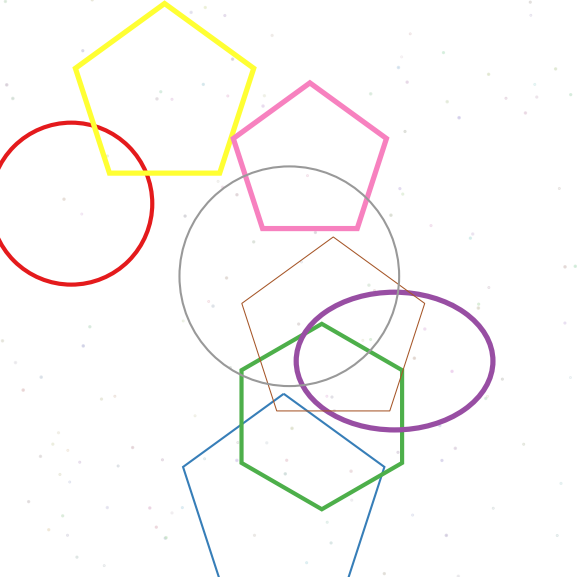[{"shape": "circle", "thickness": 2, "radius": 0.7, "center": [0.123, 0.647]}, {"shape": "pentagon", "thickness": 1, "radius": 0.92, "center": [0.491, 0.134]}, {"shape": "hexagon", "thickness": 2, "radius": 0.8, "center": [0.557, 0.278]}, {"shape": "oval", "thickness": 2.5, "radius": 0.85, "center": [0.683, 0.374]}, {"shape": "pentagon", "thickness": 2.5, "radius": 0.81, "center": [0.285, 0.831]}, {"shape": "pentagon", "thickness": 0.5, "radius": 0.83, "center": [0.577, 0.422]}, {"shape": "pentagon", "thickness": 2.5, "radius": 0.7, "center": [0.537, 0.716]}, {"shape": "circle", "thickness": 1, "radius": 0.95, "center": [0.501, 0.521]}]